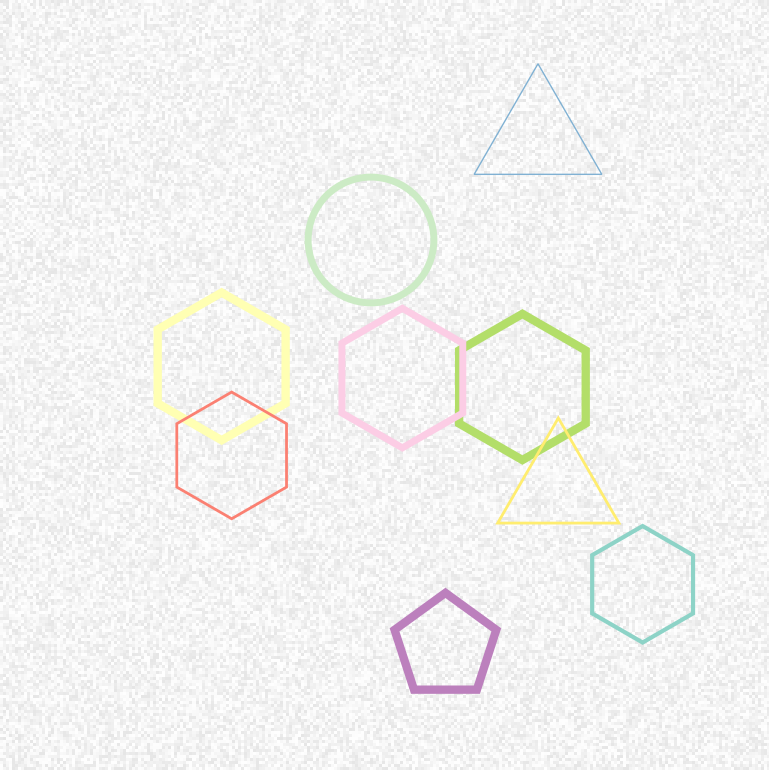[{"shape": "hexagon", "thickness": 1.5, "radius": 0.38, "center": [0.835, 0.241]}, {"shape": "hexagon", "thickness": 3, "radius": 0.48, "center": [0.288, 0.524]}, {"shape": "hexagon", "thickness": 1, "radius": 0.41, "center": [0.301, 0.409]}, {"shape": "triangle", "thickness": 0.5, "radius": 0.48, "center": [0.699, 0.821]}, {"shape": "hexagon", "thickness": 3, "radius": 0.47, "center": [0.678, 0.497]}, {"shape": "hexagon", "thickness": 2.5, "radius": 0.45, "center": [0.523, 0.509]}, {"shape": "pentagon", "thickness": 3, "radius": 0.35, "center": [0.578, 0.161]}, {"shape": "circle", "thickness": 2.5, "radius": 0.41, "center": [0.482, 0.688]}, {"shape": "triangle", "thickness": 1, "radius": 0.45, "center": [0.725, 0.366]}]